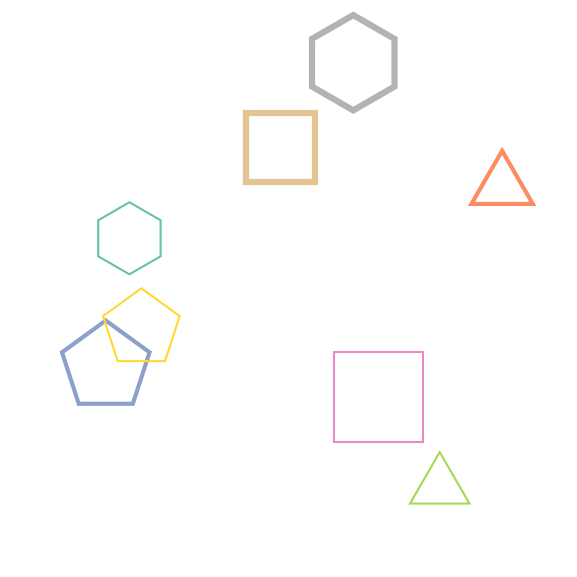[{"shape": "hexagon", "thickness": 1, "radius": 0.31, "center": [0.224, 0.587]}, {"shape": "triangle", "thickness": 2, "radius": 0.31, "center": [0.869, 0.677]}, {"shape": "pentagon", "thickness": 2, "radius": 0.4, "center": [0.183, 0.364]}, {"shape": "square", "thickness": 1, "radius": 0.39, "center": [0.655, 0.312]}, {"shape": "triangle", "thickness": 1, "radius": 0.3, "center": [0.761, 0.157]}, {"shape": "pentagon", "thickness": 1, "radius": 0.35, "center": [0.245, 0.43]}, {"shape": "square", "thickness": 3, "radius": 0.3, "center": [0.485, 0.744]}, {"shape": "hexagon", "thickness": 3, "radius": 0.41, "center": [0.612, 0.891]}]